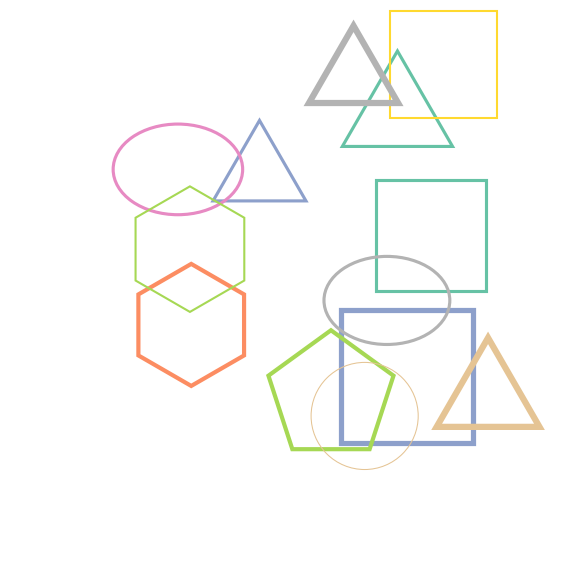[{"shape": "triangle", "thickness": 1.5, "radius": 0.55, "center": [0.688, 0.801]}, {"shape": "square", "thickness": 1.5, "radius": 0.48, "center": [0.746, 0.591]}, {"shape": "hexagon", "thickness": 2, "radius": 0.53, "center": [0.331, 0.436]}, {"shape": "triangle", "thickness": 1.5, "radius": 0.46, "center": [0.449, 0.698]}, {"shape": "square", "thickness": 2.5, "radius": 0.57, "center": [0.705, 0.348]}, {"shape": "oval", "thickness": 1.5, "radius": 0.56, "center": [0.308, 0.706]}, {"shape": "pentagon", "thickness": 2, "radius": 0.57, "center": [0.573, 0.313]}, {"shape": "hexagon", "thickness": 1, "radius": 0.54, "center": [0.329, 0.568]}, {"shape": "square", "thickness": 1, "radius": 0.46, "center": [0.769, 0.887]}, {"shape": "circle", "thickness": 0.5, "radius": 0.46, "center": [0.631, 0.279]}, {"shape": "triangle", "thickness": 3, "radius": 0.51, "center": [0.845, 0.311]}, {"shape": "oval", "thickness": 1.5, "radius": 0.54, "center": [0.67, 0.479]}, {"shape": "triangle", "thickness": 3, "radius": 0.45, "center": [0.612, 0.865]}]